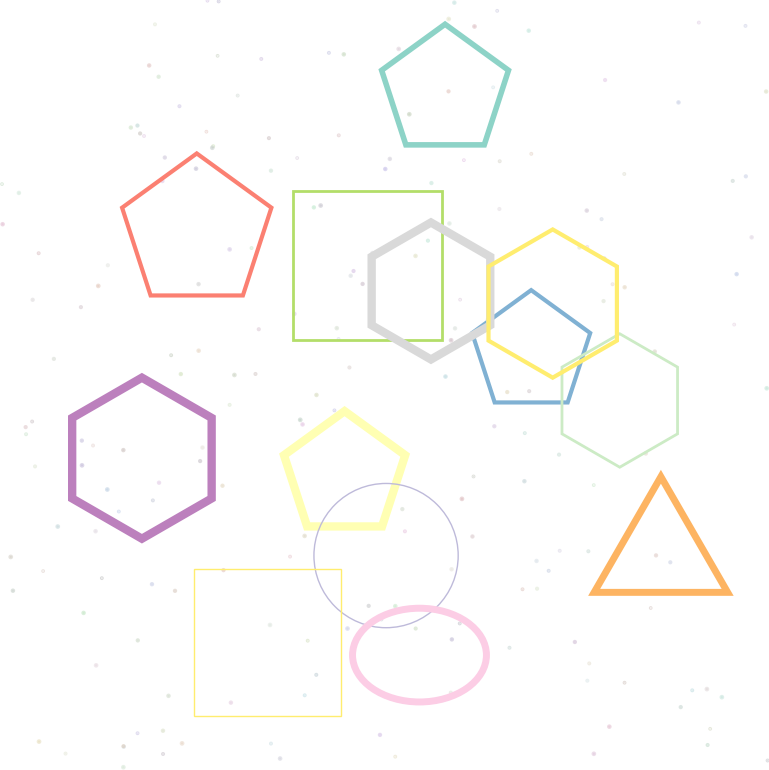[{"shape": "pentagon", "thickness": 2, "radius": 0.43, "center": [0.578, 0.882]}, {"shape": "pentagon", "thickness": 3, "radius": 0.41, "center": [0.448, 0.383]}, {"shape": "circle", "thickness": 0.5, "radius": 0.47, "center": [0.501, 0.278]}, {"shape": "pentagon", "thickness": 1.5, "radius": 0.51, "center": [0.256, 0.699]}, {"shape": "pentagon", "thickness": 1.5, "radius": 0.4, "center": [0.69, 0.543]}, {"shape": "triangle", "thickness": 2.5, "radius": 0.5, "center": [0.858, 0.281]}, {"shape": "square", "thickness": 1, "radius": 0.48, "center": [0.477, 0.655]}, {"shape": "oval", "thickness": 2.5, "radius": 0.43, "center": [0.545, 0.149]}, {"shape": "hexagon", "thickness": 3, "radius": 0.44, "center": [0.56, 0.622]}, {"shape": "hexagon", "thickness": 3, "radius": 0.52, "center": [0.184, 0.405]}, {"shape": "hexagon", "thickness": 1, "radius": 0.43, "center": [0.805, 0.48]}, {"shape": "square", "thickness": 0.5, "radius": 0.48, "center": [0.347, 0.165]}, {"shape": "hexagon", "thickness": 1.5, "radius": 0.48, "center": [0.718, 0.606]}]